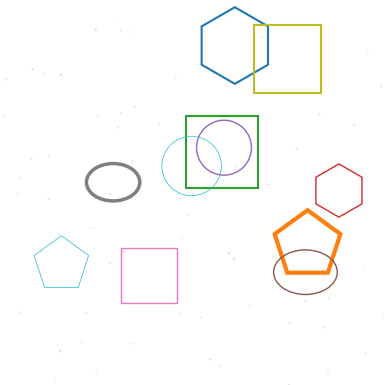[{"shape": "hexagon", "thickness": 1.5, "radius": 0.5, "center": [0.61, 0.882]}, {"shape": "pentagon", "thickness": 3, "radius": 0.45, "center": [0.799, 0.364]}, {"shape": "square", "thickness": 1.5, "radius": 0.46, "center": [0.576, 0.606]}, {"shape": "hexagon", "thickness": 1, "radius": 0.35, "center": [0.88, 0.505]}, {"shape": "circle", "thickness": 1, "radius": 0.36, "center": [0.582, 0.616]}, {"shape": "oval", "thickness": 1, "radius": 0.41, "center": [0.793, 0.293]}, {"shape": "square", "thickness": 1, "radius": 0.36, "center": [0.387, 0.285]}, {"shape": "oval", "thickness": 2.5, "radius": 0.35, "center": [0.294, 0.527]}, {"shape": "square", "thickness": 1.5, "radius": 0.44, "center": [0.747, 0.846]}, {"shape": "pentagon", "thickness": 0.5, "radius": 0.37, "center": [0.159, 0.313]}, {"shape": "circle", "thickness": 0.5, "radius": 0.39, "center": [0.498, 0.569]}]